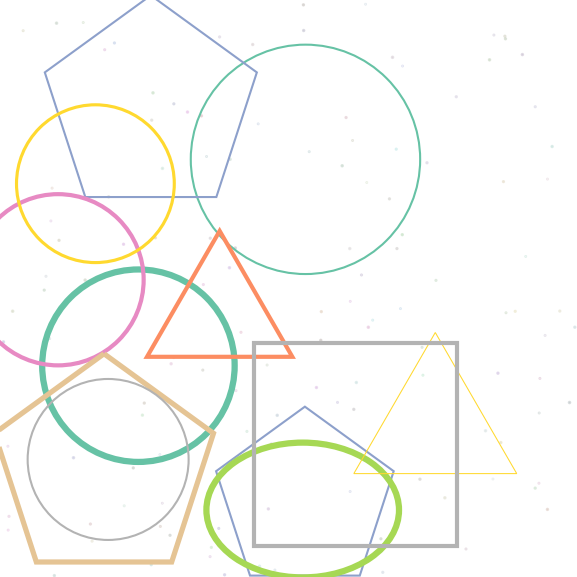[{"shape": "circle", "thickness": 1, "radius": 0.99, "center": [0.529, 0.723]}, {"shape": "circle", "thickness": 3, "radius": 0.83, "center": [0.24, 0.366]}, {"shape": "triangle", "thickness": 2, "radius": 0.73, "center": [0.38, 0.454]}, {"shape": "pentagon", "thickness": 1, "radius": 0.81, "center": [0.528, 0.133]}, {"shape": "pentagon", "thickness": 1, "radius": 0.97, "center": [0.261, 0.814]}, {"shape": "circle", "thickness": 2, "radius": 0.74, "center": [0.101, 0.515]}, {"shape": "oval", "thickness": 3, "radius": 0.83, "center": [0.524, 0.116]}, {"shape": "circle", "thickness": 1.5, "radius": 0.68, "center": [0.165, 0.681]}, {"shape": "triangle", "thickness": 0.5, "radius": 0.81, "center": [0.754, 0.26]}, {"shape": "pentagon", "thickness": 2.5, "radius": 1.0, "center": [0.18, 0.187]}, {"shape": "square", "thickness": 2, "radius": 0.88, "center": [0.615, 0.23]}, {"shape": "circle", "thickness": 1, "radius": 0.7, "center": [0.187, 0.204]}]